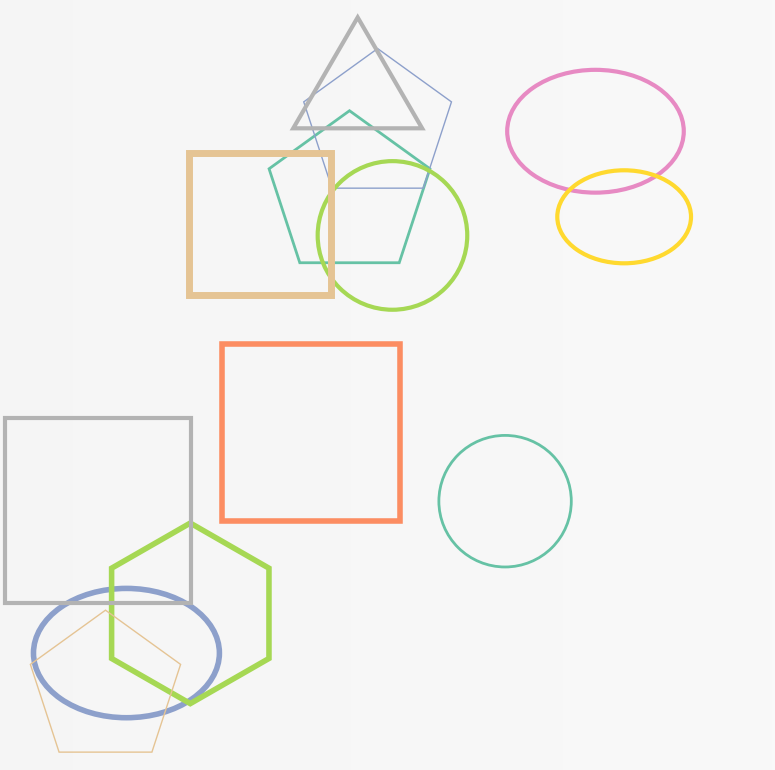[{"shape": "pentagon", "thickness": 1, "radius": 0.55, "center": [0.451, 0.747]}, {"shape": "circle", "thickness": 1, "radius": 0.43, "center": [0.652, 0.349]}, {"shape": "square", "thickness": 2, "radius": 0.57, "center": [0.401, 0.439]}, {"shape": "pentagon", "thickness": 0.5, "radius": 0.5, "center": [0.487, 0.837]}, {"shape": "oval", "thickness": 2, "radius": 0.6, "center": [0.163, 0.152]}, {"shape": "oval", "thickness": 1.5, "radius": 0.57, "center": [0.768, 0.83]}, {"shape": "hexagon", "thickness": 2, "radius": 0.59, "center": [0.246, 0.203]}, {"shape": "circle", "thickness": 1.5, "radius": 0.48, "center": [0.506, 0.694]}, {"shape": "oval", "thickness": 1.5, "radius": 0.43, "center": [0.805, 0.718]}, {"shape": "pentagon", "thickness": 0.5, "radius": 0.51, "center": [0.136, 0.106]}, {"shape": "square", "thickness": 2.5, "radius": 0.46, "center": [0.335, 0.709]}, {"shape": "square", "thickness": 1.5, "radius": 0.6, "center": [0.127, 0.337]}, {"shape": "triangle", "thickness": 1.5, "radius": 0.48, "center": [0.462, 0.881]}]